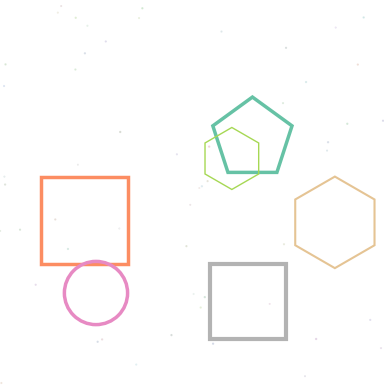[{"shape": "pentagon", "thickness": 2.5, "radius": 0.54, "center": [0.656, 0.64]}, {"shape": "square", "thickness": 2.5, "radius": 0.56, "center": [0.219, 0.426]}, {"shape": "circle", "thickness": 2.5, "radius": 0.41, "center": [0.249, 0.239]}, {"shape": "hexagon", "thickness": 1, "radius": 0.4, "center": [0.602, 0.588]}, {"shape": "hexagon", "thickness": 1.5, "radius": 0.59, "center": [0.87, 0.422]}, {"shape": "square", "thickness": 3, "radius": 0.49, "center": [0.644, 0.217]}]